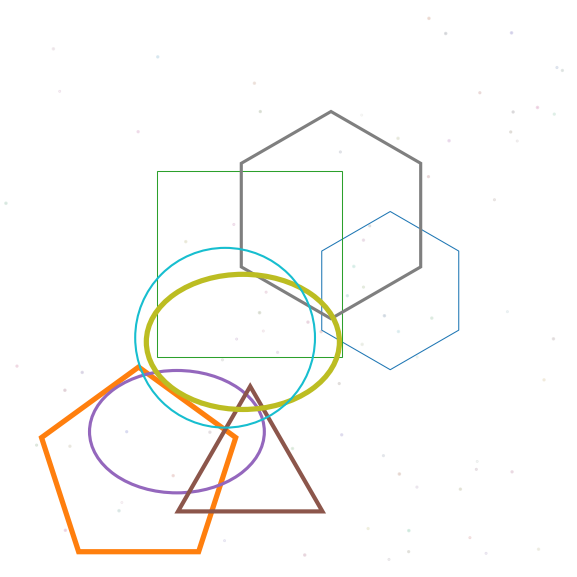[{"shape": "hexagon", "thickness": 0.5, "radius": 0.68, "center": [0.676, 0.496]}, {"shape": "pentagon", "thickness": 2.5, "radius": 0.88, "center": [0.24, 0.187]}, {"shape": "square", "thickness": 0.5, "radius": 0.8, "center": [0.432, 0.542]}, {"shape": "oval", "thickness": 1.5, "radius": 0.76, "center": [0.306, 0.252]}, {"shape": "triangle", "thickness": 2, "radius": 0.72, "center": [0.433, 0.186]}, {"shape": "hexagon", "thickness": 1.5, "radius": 0.9, "center": [0.573, 0.627]}, {"shape": "oval", "thickness": 2.5, "radius": 0.84, "center": [0.421, 0.407]}, {"shape": "circle", "thickness": 1, "radius": 0.78, "center": [0.39, 0.414]}]